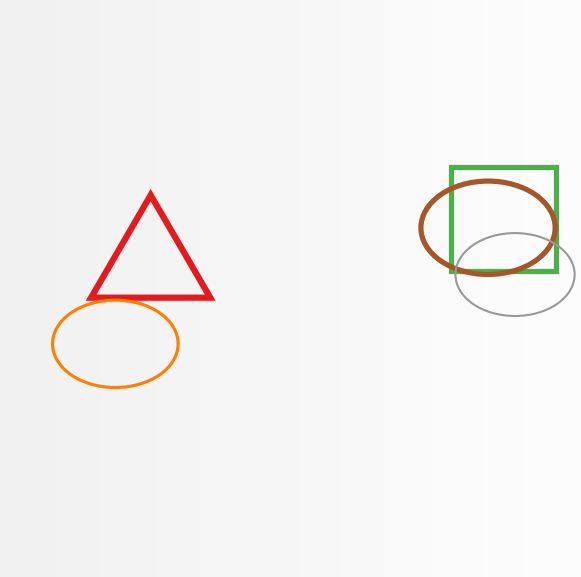[{"shape": "triangle", "thickness": 3, "radius": 0.59, "center": [0.259, 0.543]}, {"shape": "square", "thickness": 2.5, "radius": 0.45, "center": [0.866, 0.62]}, {"shape": "oval", "thickness": 1.5, "radius": 0.54, "center": [0.198, 0.404]}, {"shape": "oval", "thickness": 2.5, "radius": 0.58, "center": [0.84, 0.605]}, {"shape": "oval", "thickness": 1, "radius": 0.51, "center": [0.886, 0.524]}]